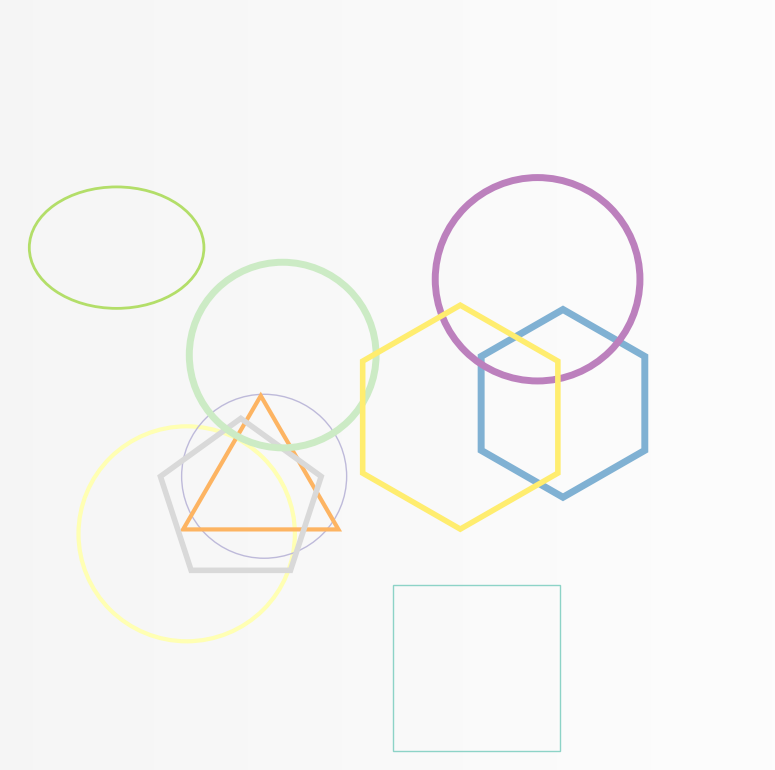[{"shape": "square", "thickness": 0.5, "radius": 0.54, "center": [0.615, 0.133]}, {"shape": "circle", "thickness": 1.5, "radius": 0.7, "center": [0.241, 0.307]}, {"shape": "circle", "thickness": 0.5, "radius": 0.53, "center": [0.341, 0.381]}, {"shape": "hexagon", "thickness": 2.5, "radius": 0.61, "center": [0.726, 0.476]}, {"shape": "triangle", "thickness": 1.5, "radius": 0.58, "center": [0.336, 0.37]}, {"shape": "oval", "thickness": 1, "radius": 0.56, "center": [0.15, 0.678]}, {"shape": "pentagon", "thickness": 2, "radius": 0.55, "center": [0.311, 0.348]}, {"shape": "circle", "thickness": 2.5, "radius": 0.66, "center": [0.694, 0.637]}, {"shape": "circle", "thickness": 2.5, "radius": 0.6, "center": [0.365, 0.539]}, {"shape": "hexagon", "thickness": 2, "radius": 0.73, "center": [0.594, 0.458]}]